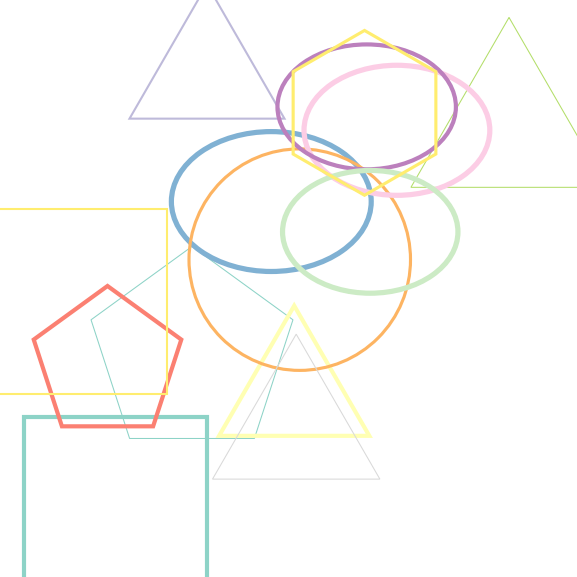[{"shape": "pentagon", "thickness": 0.5, "radius": 0.92, "center": [0.332, 0.389]}, {"shape": "square", "thickness": 2, "radius": 0.79, "center": [0.201, 0.119]}, {"shape": "triangle", "thickness": 2, "radius": 0.75, "center": [0.509, 0.32]}, {"shape": "triangle", "thickness": 1, "radius": 0.77, "center": [0.358, 0.871]}, {"shape": "pentagon", "thickness": 2, "radius": 0.67, "center": [0.186, 0.37]}, {"shape": "oval", "thickness": 2.5, "radius": 0.87, "center": [0.47, 0.65]}, {"shape": "circle", "thickness": 1.5, "radius": 0.96, "center": [0.519, 0.55]}, {"shape": "triangle", "thickness": 0.5, "radius": 0.98, "center": [0.881, 0.773]}, {"shape": "oval", "thickness": 2.5, "radius": 0.8, "center": [0.687, 0.774]}, {"shape": "triangle", "thickness": 0.5, "radius": 0.84, "center": [0.513, 0.253]}, {"shape": "oval", "thickness": 2, "radius": 0.77, "center": [0.635, 0.814]}, {"shape": "oval", "thickness": 2.5, "radius": 0.76, "center": [0.641, 0.598]}, {"shape": "square", "thickness": 1, "radius": 0.8, "center": [0.129, 0.477]}, {"shape": "hexagon", "thickness": 1.5, "radius": 0.71, "center": [0.631, 0.804]}]